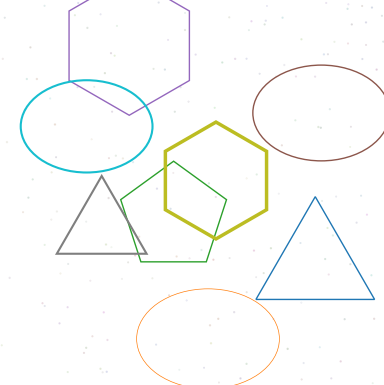[{"shape": "triangle", "thickness": 1, "radius": 0.89, "center": [0.819, 0.311]}, {"shape": "oval", "thickness": 0.5, "radius": 0.93, "center": [0.54, 0.12]}, {"shape": "pentagon", "thickness": 1, "radius": 0.72, "center": [0.451, 0.437]}, {"shape": "hexagon", "thickness": 1, "radius": 0.9, "center": [0.336, 0.881]}, {"shape": "oval", "thickness": 1, "radius": 0.89, "center": [0.834, 0.707]}, {"shape": "triangle", "thickness": 1.5, "radius": 0.67, "center": [0.264, 0.408]}, {"shape": "hexagon", "thickness": 2.5, "radius": 0.76, "center": [0.561, 0.531]}, {"shape": "oval", "thickness": 1.5, "radius": 0.86, "center": [0.225, 0.672]}]